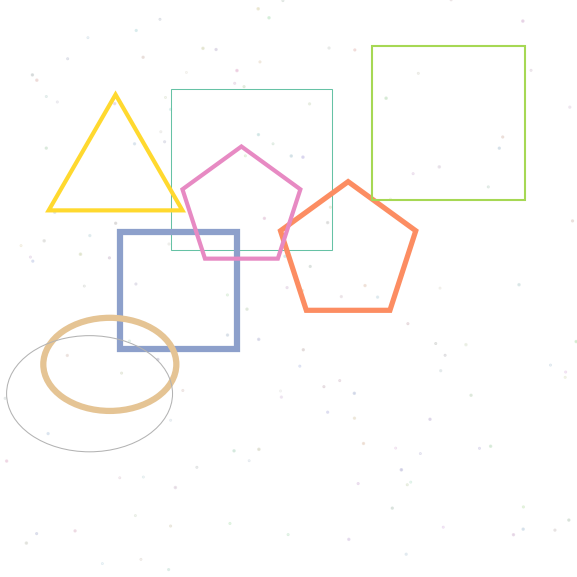[{"shape": "square", "thickness": 0.5, "radius": 0.7, "center": [0.435, 0.706]}, {"shape": "pentagon", "thickness": 2.5, "radius": 0.62, "center": [0.603, 0.561]}, {"shape": "square", "thickness": 3, "radius": 0.51, "center": [0.309, 0.496]}, {"shape": "pentagon", "thickness": 2, "radius": 0.54, "center": [0.418, 0.638]}, {"shape": "square", "thickness": 1, "radius": 0.66, "center": [0.777, 0.786]}, {"shape": "triangle", "thickness": 2, "radius": 0.67, "center": [0.2, 0.702]}, {"shape": "oval", "thickness": 3, "radius": 0.58, "center": [0.19, 0.368]}, {"shape": "oval", "thickness": 0.5, "radius": 0.72, "center": [0.155, 0.317]}]